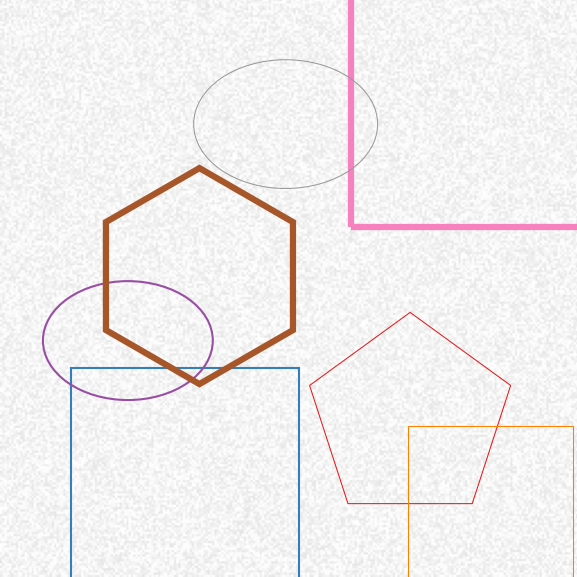[{"shape": "pentagon", "thickness": 0.5, "radius": 0.92, "center": [0.71, 0.275]}, {"shape": "square", "thickness": 1, "radius": 0.98, "center": [0.321, 0.164]}, {"shape": "oval", "thickness": 1, "radius": 0.74, "center": [0.221, 0.409]}, {"shape": "square", "thickness": 0.5, "radius": 0.71, "center": [0.849, 0.119]}, {"shape": "hexagon", "thickness": 3, "radius": 0.93, "center": [0.345, 0.521]}, {"shape": "square", "thickness": 3, "radius": 0.99, "center": [0.806, 0.804]}, {"shape": "oval", "thickness": 0.5, "radius": 0.8, "center": [0.495, 0.784]}]